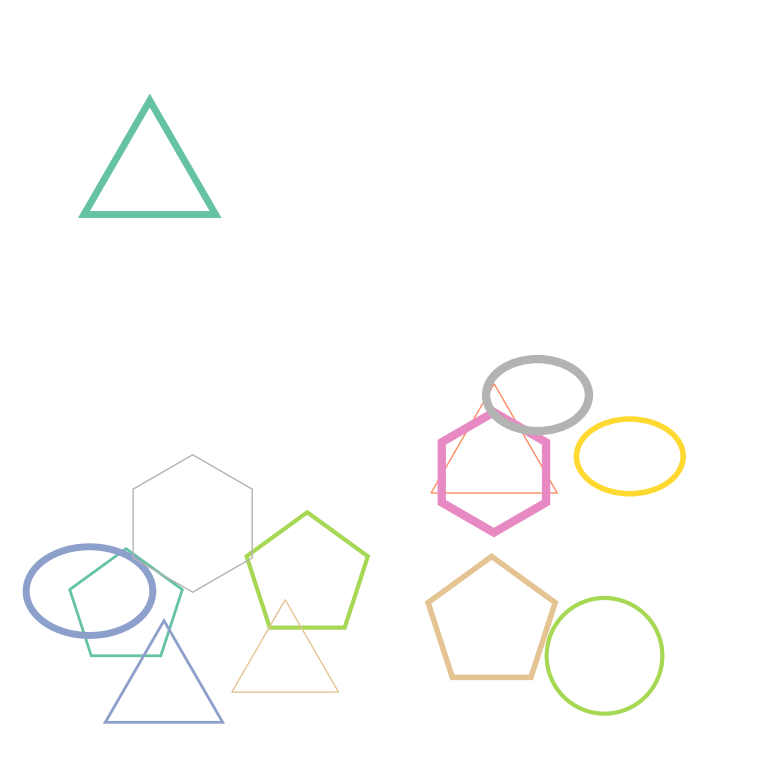[{"shape": "pentagon", "thickness": 1, "radius": 0.38, "center": [0.164, 0.211]}, {"shape": "triangle", "thickness": 2.5, "radius": 0.49, "center": [0.195, 0.771]}, {"shape": "triangle", "thickness": 0.5, "radius": 0.47, "center": [0.642, 0.407]}, {"shape": "oval", "thickness": 2.5, "radius": 0.41, "center": [0.116, 0.232]}, {"shape": "triangle", "thickness": 1, "radius": 0.44, "center": [0.213, 0.106]}, {"shape": "hexagon", "thickness": 3, "radius": 0.39, "center": [0.641, 0.387]}, {"shape": "circle", "thickness": 1.5, "radius": 0.38, "center": [0.785, 0.148]}, {"shape": "pentagon", "thickness": 1.5, "radius": 0.41, "center": [0.399, 0.252]}, {"shape": "oval", "thickness": 2, "radius": 0.35, "center": [0.818, 0.407]}, {"shape": "triangle", "thickness": 0.5, "radius": 0.4, "center": [0.37, 0.141]}, {"shape": "pentagon", "thickness": 2, "radius": 0.43, "center": [0.639, 0.191]}, {"shape": "hexagon", "thickness": 0.5, "radius": 0.45, "center": [0.25, 0.32]}, {"shape": "oval", "thickness": 3, "radius": 0.33, "center": [0.698, 0.487]}]